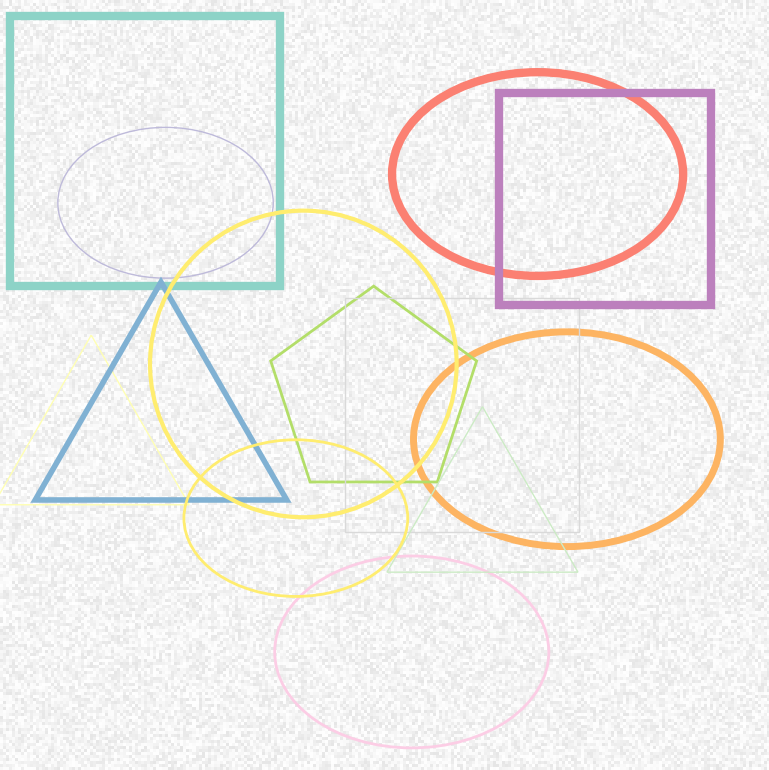[{"shape": "square", "thickness": 3, "radius": 0.88, "center": [0.189, 0.804]}, {"shape": "triangle", "thickness": 0.5, "radius": 0.73, "center": [0.118, 0.418]}, {"shape": "oval", "thickness": 0.5, "radius": 0.7, "center": [0.215, 0.737]}, {"shape": "oval", "thickness": 3, "radius": 0.95, "center": [0.698, 0.774]}, {"shape": "triangle", "thickness": 2, "radius": 0.94, "center": [0.209, 0.445]}, {"shape": "oval", "thickness": 2.5, "radius": 1.0, "center": [0.736, 0.43]}, {"shape": "pentagon", "thickness": 1, "radius": 0.7, "center": [0.485, 0.488]}, {"shape": "oval", "thickness": 1, "radius": 0.89, "center": [0.535, 0.153]}, {"shape": "square", "thickness": 0.5, "radius": 0.76, "center": [0.6, 0.461]}, {"shape": "square", "thickness": 3, "radius": 0.69, "center": [0.786, 0.742]}, {"shape": "triangle", "thickness": 0.5, "radius": 0.72, "center": [0.627, 0.329]}, {"shape": "circle", "thickness": 1.5, "radius": 1.0, "center": [0.394, 0.527]}, {"shape": "oval", "thickness": 1, "radius": 0.73, "center": [0.384, 0.327]}]